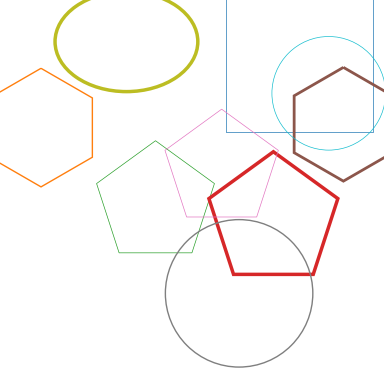[{"shape": "square", "thickness": 0.5, "radius": 0.96, "center": [0.778, 0.85]}, {"shape": "hexagon", "thickness": 1, "radius": 0.77, "center": [0.107, 0.669]}, {"shape": "pentagon", "thickness": 0.5, "radius": 0.8, "center": [0.404, 0.473]}, {"shape": "pentagon", "thickness": 2.5, "radius": 0.88, "center": [0.71, 0.43]}, {"shape": "hexagon", "thickness": 2, "radius": 0.74, "center": [0.892, 0.677]}, {"shape": "pentagon", "thickness": 0.5, "radius": 0.77, "center": [0.576, 0.562]}, {"shape": "circle", "thickness": 1, "radius": 0.96, "center": [0.621, 0.238]}, {"shape": "oval", "thickness": 2.5, "radius": 0.93, "center": [0.328, 0.892]}, {"shape": "circle", "thickness": 0.5, "radius": 0.74, "center": [0.854, 0.758]}]